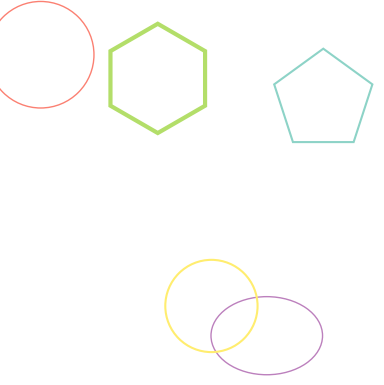[{"shape": "pentagon", "thickness": 1.5, "radius": 0.67, "center": [0.84, 0.739]}, {"shape": "circle", "thickness": 1, "radius": 0.69, "center": [0.106, 0.858]}, {"shape": "hexagon", "thickness": 3, "radius": 0.71, "center": [0.41, 0.796]}, {"shape": "oval", "thickness": 1, "radius": 0.72, "center": [0.693, 0.128]}, {"shape": "circle", "thickness": 1.5, "radius": 0.6, "center": [0.549, 0.205]}]